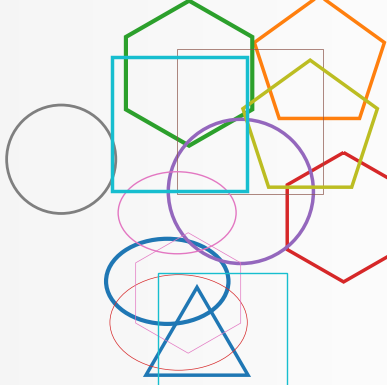[{"shape": "oval", "thickness": 3, "radius": 0.79, "center": [0.432, 0.269]}, {"shape": "triangle", "thickness": 2.5, "radius": 0.76, "center": [0.508, 0.102]}, {"shape": "pentagon", "thickness": 2.5, "radius": 0.88, "center": [0.824, 0.835]}, {"shape": "hexagon", "thickness": 3, "radius": 0.94, "center": [0.488, 0.81]}, {"shape": "oval", "thickness": 0.5, "radius": 0.89, "center": [0.461, 0.162]}, {"shape": "hexagon", "thickness": 2.5, "radius": 0.84, "center": [0.887, 0.436]}, {"shape": "circle", "thickness": 2.5, "radius": 0.94, "center": [0.622, 0.503]}, {"shape": "square", "thickness": 0.5, "radius": 0.94, "center": [0.645, 0.684]}, {"shape": "oval", "thickness": 1, "radius": 0.76, "center": [0.457, 0.447]}, {"shape": "hexagon", "thickness": 0.5, "radius": 0.78, "center": [0.486, 0.239]}, {"shape": "circle", "thickness": 2, "radius": 0.7, "center": [0.158, 0.586]}, {"shape": "pentagon", "thickness": 2.5, "radius": 0.91, "center": [0.8, 0.661]}, {"shape": "square", "thickness": 2.5, "radius": 0.87, "center": [0.463, 0.679]}, {"shape": "square", "thickness": 1, "radius": 0.83, "center": [0.575, 0.125]}]